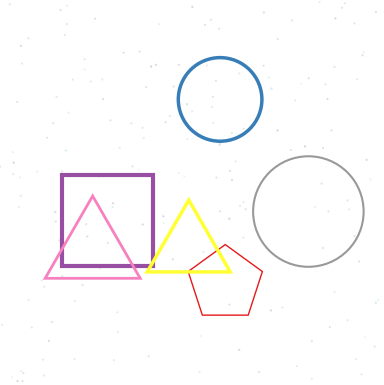[{"shape": "pentagon", "thickness": 1, "radius": 0.51, "center": [0.585, 0.263]}, {"shape": "circle", "thickness": 2.5, "radius": 0.54, "center": [0.572, 0.742]}, {"shape": "square", "thickness": 3, "radius": 0.59, "center": [0.279, 0.427]}, {"shape": "triangle", "thickness": 2.5, "radius": 0.62, "center": [0.49, 0.356]}, {"shape": "triangle", "thickness": 2, "radius": 0.71, "center": [0.241, 0.348]}, {"shape": "circle", "thickness": 1.5, "radius": 0.72, "center": [0.801, 0.451]}]